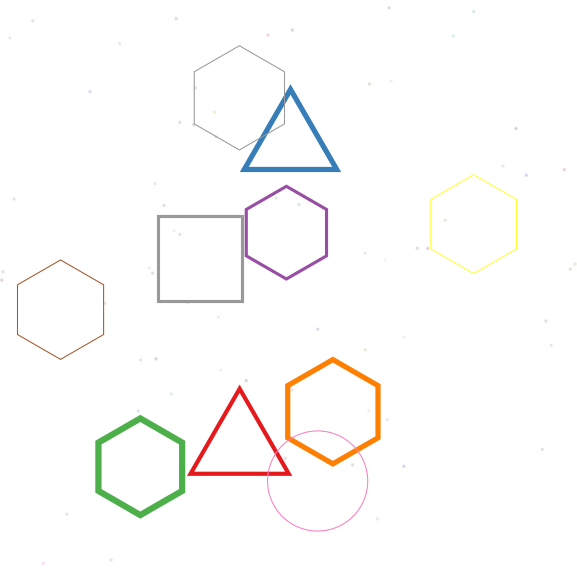[{"shape": "triangle", "thickness": 2, "radius": 0.49, "center": [0.415, 0.228]}, {"shape": "triangle", "thickness": 2.5, "radius": 0.46, "center": [0.503, 0.752]}, {"shape": "hexagon", "thickness": 3, "radius": 0.42, "center": [0.243, 0.191]}, {"shape": "hexagon", "thickness": 1.5, "radius": 0.4, "center": [0.496, 0.596]}, {"shape": "hexagon", "thickness": 2.5, "radius": 0.45, "center": [0.576, 0.286]}, {"shape": "hexagon", "thickness": 0.5, "radius": 0.43, "center": [0.82, 0.611]}, {"shape": "hexagon", "thickness": 0.5, "radius": 0.43, "center": [0.105, 0.463]}, {"shape": "circle", "thickness": 0.5, "radius": 0.43, "center": [0.55, 0.166]}, {"shape": "hexagon", "thickness": 0.5, "radius": 0.45, "center": [0.414, 0.83]}, {"shape": "square", "thickness": 1.5, "radius": 0.37, "center": [0.347, 0.552]}]